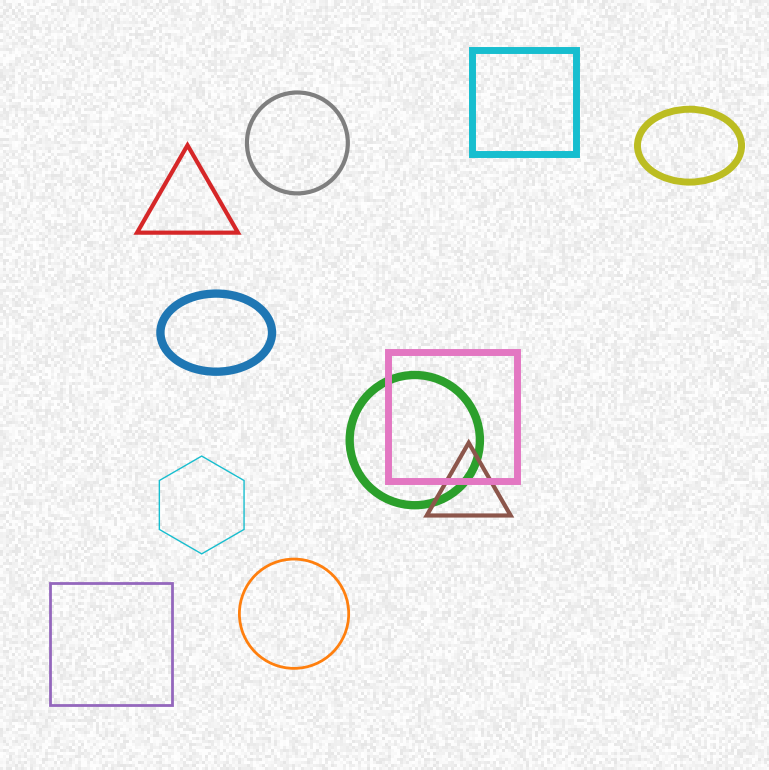[{"shape": "oval", "thickness": 3, "radius": 0.36, "center": [0.281, 0.568]}, {"shape": "circle", "thickness": 1, "radius": 0.35, "center": [0.382, 0.203]}, {"shape": "circle", "thickness": 3, "radius": 0.42, "center": [0.539, 0.428]}, {"shape": "triangle", "thickness": 1.5, "radius": 0.38, "center": [0.244, 0.736]}, {"shape": "square", "thickness": 1, "radius": 0.4, "center": [0.144, 0.163]}, {"shape": "triangle", "thickness": 1.5, "radius": 0.31, "center": [0.609, 0.362]}, {"shape": "square", "thickness": 2.5, "radius": 0.42, "center": [0.587, 0.459]}, {"shape": "circle", "thickness": 1.5, "radius": 0.33, "center": [0.386, 0.814]}, {"shape": "oval", "thickness": 2.5, "radius": 0.34, "center": [0.895, 0.811]}, {"shape": "hexagon", "thickness": 0.5, "radius": 0.32, "center": [0.262, 0.344]}, {"shape": "square", "thickness": 2.5, "radius": 0.34, "center": [0.68, 0.867]}]